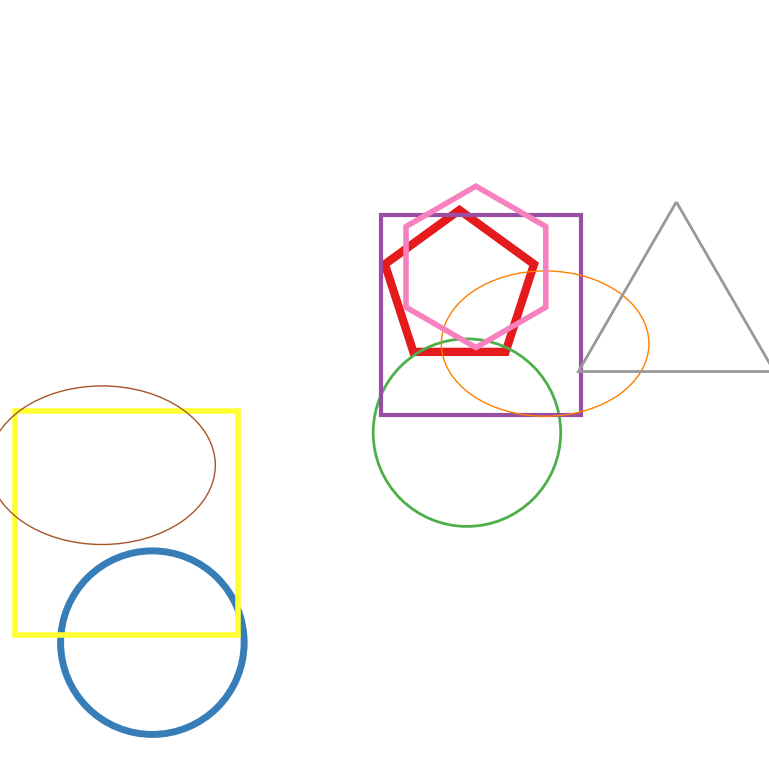[{"shape": "pentagon", "thickness": 3, "radius": 0.51, "center": [0.597, 0.625]}, {"shape": "circle", "thickness": 2.5, "radius": 0.6, "center": [0.198, 0.165]}, {"shape": "circle", "thickness": 1, "radius": 0.61, "center": [0.606, 0.438]}, {"shape": "square", "thickness": 1.5, "radius": 0.65, "center": [0.625, 0.591]}, {"shape": "oval", "thickness": 0.5, "radius": 0.67, "center": [0.708, 0.554]}, {"shape": "square", "thickness": 2, "radius": 0.73, "center": [0.165, 0.321]}, {"shape": "oval", "thickness": 0.5, "radius": 0.74, "center": [0.133, 0.396]}, {"shape": "hexagon", "thickness": 2, "radius": 0.52, "center": [0.618, 0.653]}, {"shape": "triangle", "thickness": 1, "radius": 0.73, "center": [0.878, 0.591]}]